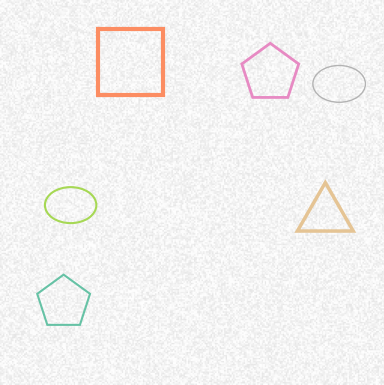[{"shape": "pentagon", "thickness": 1.5, "radius": 0.36, "center": [0.165, 0.215]}, {"shape": "square", "thickness": 3, "radius": 0.43, "center": [0.339, 0.839]}, {"shape": "pentagon", "thickness": 2, "radius": 0.39, "center": [0.702, 0.81]}, {"shape": "oval", "thickness": 1.5, "radius": 0.33, "center": [0.183, 0.467]}, {"shape": "triangle", "thickness": 2.5, "radius": 0.42, "center": [0.845, 0.442]}, {"shape": "oval", "thickness": 1, "radius": 0.34, "center": [0.881, 0.782]}]